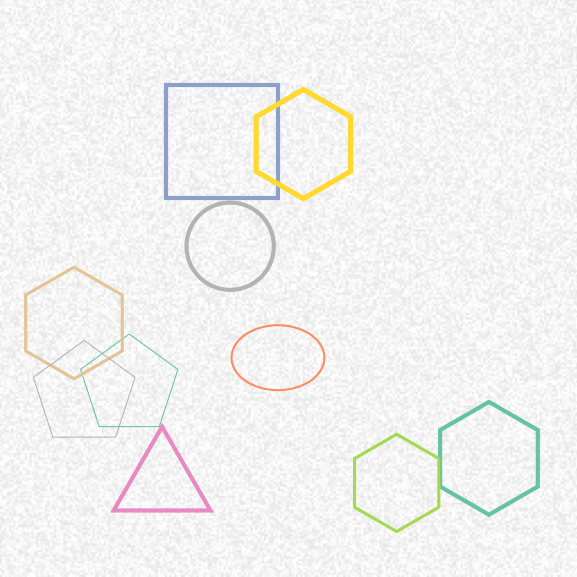[{"shape": "pentagon", "thickness": 0.5, "radius": 0.44, "center": [0.224, 0.332]}, {"shape": "hexagon", "thickness": 2, "radius": 0.49, "center": [0.847, 0.206]}, {"shape": "oval", "thickness": 1, "radius": 0.4, "center": [0.481, 0.38]}, {"shape": "square", "thickness": 2, "radius": 0.49, "center": [0.384, 0.754]}, {"shape": "triangle", "thickness": 2, "radius": 0.48, "center": [0.281, 0.164]}, {"shape": "hexagon", "thickness": 1.5, "radius": 0.42, "center": [0.687, 0.163]}, {"shape": "hexagon", "thickness": 2.5, "radius": 0.47, "center": [0.525, 0.75]}, {"shape": "hexagon", "thickness": 1.5, "radius": 0.48, "center": [0.128, 0.44]}, {"shape": "pentagon", "thickness": 0.5, "radius": 0.46, "center": [0.146, 0.317]}, {"shape": "circle", "thickness": 2, "radius": 0.38, "center": [0.399, 0.573]}]